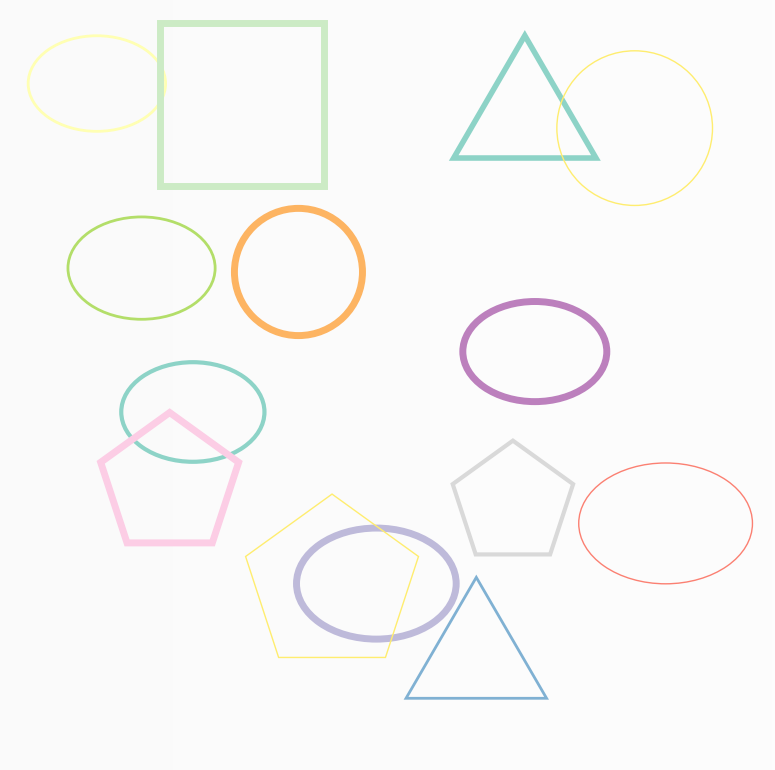[{"shape": "triangle", "thickness": 2, "radius": 0.53, "center": [0.677, 0.848]}, {"shape": "oval", "thickness": 1.5, "radius": 0.46, "center": [0.249, 0.465]}, {"shape": "oval", "thickness": 1, "radius": 0.44, "center": [0.125, 0.891]}, {"shape": "oval", "thickness": 2.5, "radius": 0.52, "center": [0.486, 0.242]}, {"shape": "oval", "thickness": 0.5, "radius": 0.56, "center": [0.859, 0.32]}, {"shape": "triangle", "thickness": 1, "radius": 0.52, "center": [0.615, 0.145]}, {"shape": "circle", "thickness": 2.5, "radius": 0.41, "center": [0.385, 0.647]}, {"shape": "oval", "thickness": 1, "radius": 0.47, "center": [0.183, 0.652]}, {"shape": "pentagon", "thickness": 2.5, "radius": 0.47, "center": [0.219, 0.371]}, {"shape": "pentagon", "thickness": 1.5, "radius": 0.41, "center": [0.662, 0.346]}, {"shape": "oval", "thickness": 2.5, "radius": 0.46, "center": [0.69, 0.543]}, {"shape": "square", "thickness": 2.5, "radius": 0.53, "center": [0.312, 0.864]}, {"shape": "pentagon", "thickness": 0.5, "radius": 0.59, "center": [0.428, 0.241]}, {"shape": "circle", "thickness": 0.5, "radius": 0.5, "center": [0.819, 0.834]}]